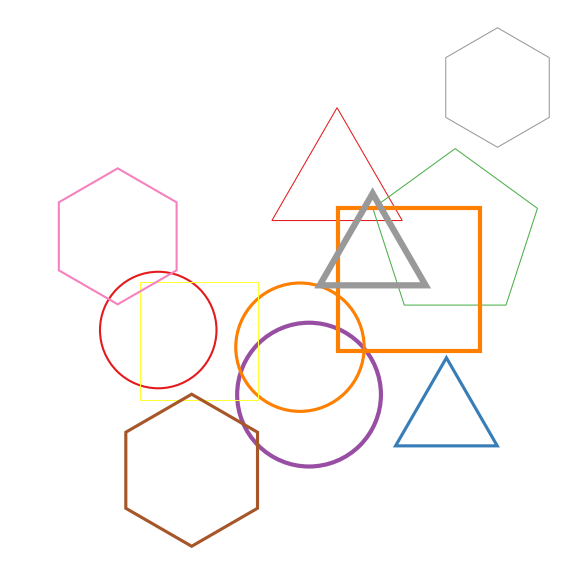[{"shape": "triangle", "thickness": 0.5, "radius": 0.65, "center": [0.584, 0.682]}, {"shape": "circle", "thickness": 1, "radius": 0.5, "center": [0.274, 0.428]}, {"shape": "triangle", "thickness": 1.5, "radius": 0.51, "center": [0.773, 0.278]}, {"shape": "pentagon", "thickness": 0.5, "radius": 0.75, "center": [0.788, 0.592]}, {"shape": "circle", "thickness": 2, "radius": 0.62, "center": [0.535, 0.316]}, {"shape": "square", "thickness": 2, "radius": 0.62, "center": [0.709, 0.515]}, {"shape": "circle", "thickness": 1.5, "radius": 0.56, "center": [0.519, 0.398]}, {"shape": "square", "thickness": 0.5, "radius": 0.51, "center": [0.344, 0.408]}, {"shape": "hexagon", "thickness": 1.5, "radius": 0.66, "center": [0.332, 0.185]}, {"shape": "hexagon", "thickness": 1, "radius": 0.59, "center": [0.204, 0.59]}, {"shape": "hexagon", "thickness": 0.5, "radius": 0.52, "center": [0.861, 0.848]}, {"shape": "triangle", "thickness": 3, "radius": 0.53, "center": [0.645, 0.558]}]